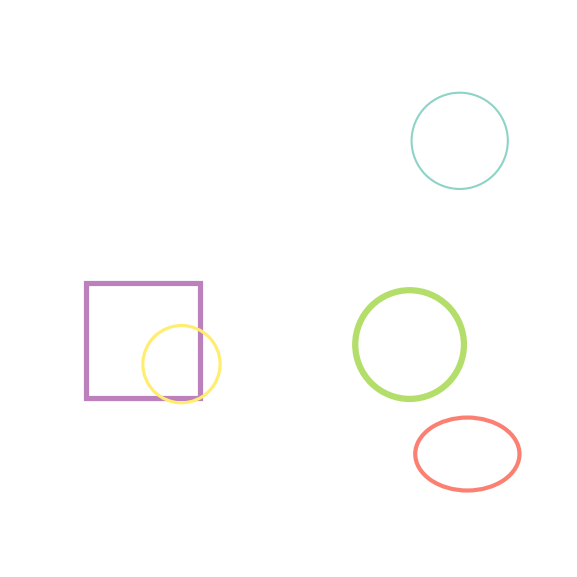[{"shape": "circle", "thickness": 1, "radius": 0.42, "center": [0.796, 0.755]}, {"shape": "oval", "thickness": 2, "radius": 0.45, "center": [0.809, 0.213]}, {"shape": "circle", "thickness": 3, "radius": 0.47, "center": [0.709, 0.402]}, {"shape": "square", "thickness": 2.5, "radius": 0.49, "center": [0.248, 0.41]}, {"shape": "circle", "thickness": 1.5, "radius": 0.33, "center": [0.314, 0.369]}]